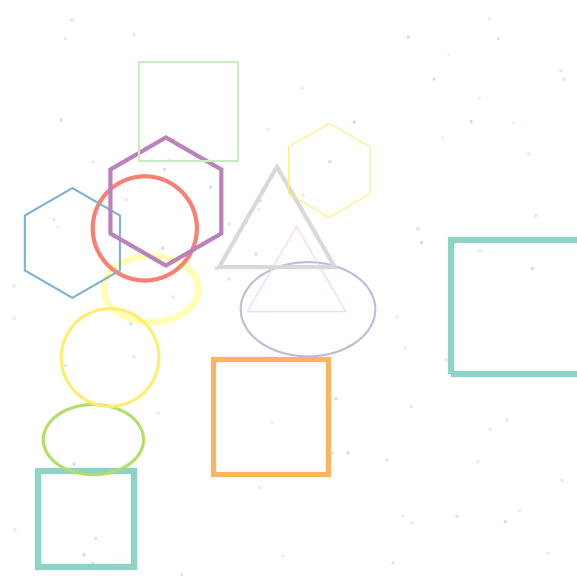[{"shape": "square", "thickness": 3, "radius": 0.58, "center": [0.896, 0.467]}, {"shape": "square", "thickness": 3, "radius": 0.41, "center": [0.148, 0.1]}, {"shape": "oval", "thickness": 3, "radius": 0.41, "center": [0.262, 0.499]}, {"shape": "oval", "thickness": 1, "radius": 0.58, "center": [0.533, 0.464]}, {"shape": "circle", "thickness": 2, "radius": 0.45, "center": [0.251, 0.604]}, {"shape": "hexagon", "thickness": 1, "radius": 0.48, "center": [0.125, 0.578]}, {"shape": "square", "thickness": 2.5, "radius": 0.5, "center": [0.469, 0.278]}, {"shape": "oval", "thickness": 1.5, "radius": 0.43, "center": [0.162, 0.238]}, {"shape": "triangle", "thickness": 0.5, "radius": 0.49, "center": [0.513, 0.509]}, {"shape": "triangle", "thickness": 2, "radius": 0.58, "center": [0.48, 0.595]}, {"shape": "hexagon", "thickness": 2, "radius": 0.55, "center": [0.287, 0.65]}, {"shape": "square", "thickness": 1, "radius": 0.43, "center": [0.327, 0.805]}, {"shape": "circle", "thickness": 1.5, "radius": 0.42, "center": [0.191, 0.38]}, {"shape": "hexagon", "thickness": 0.5, "radius": 0.41, "center": [0.57, 0.704]}]